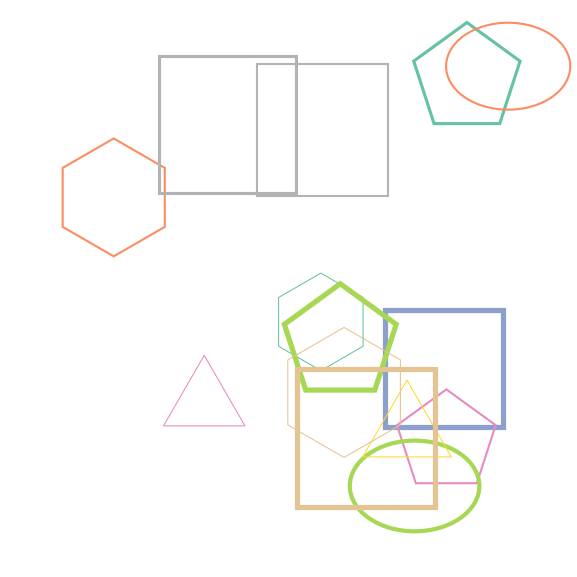[{"shape": "hexagon", "thickness": 0.5, "radius": 0.42, "center": [0.556, 0.442]}, {"shape": "pentagon", "thickness": 1.5, "radius": 0.48, "center": [0.808, 0.863]}, {"shape": "oval", "thickness": 1, "radius": 0.54, "center": [0.88, 0.884]}, {"shape": "hexagon", "thickness": 1, "radius": 0.51, "center": [0.197, 0.657]}, {"shape": "square", "thickness": 2.5, "radius": 0.51, "center": [0.769, 0.361]}, {"shape": "pentagon", "thickness": 1, "radius": 0.45, "center": [0.773, 0.235]}, {"shape": "triangle", "thickness": 0.5, "radius": 0.41, "center": [0.354, 0.302]}, {"shape": "pentagon", "thickness": 2.5, "radius": 0.51, "center": [0.589, 0.406]}, {"shape": "oval", "thickness": 2, "radius": 0.56, "center": [0.718, 0.158]}, {"shape": "triangle", "thickness": 0.5, "radius": 0.44, "center": [0.705, 0.252]}, {"shape": "square", "thickness": 2.5, "radius": 0.6, "center": [0.634, 0.24]}, {"shape": "hexagon", "thickness": 0.5, "radius": 0.56, "center": [0.596, 0.32]}, {"shape": "square", "thickness": 1.5, "radius": 0.59, "center": [0.395, 0.783]}, {"shape": "square", "thickness": 1, "radius": 0.57, "center": [0.558, 0.774]}]